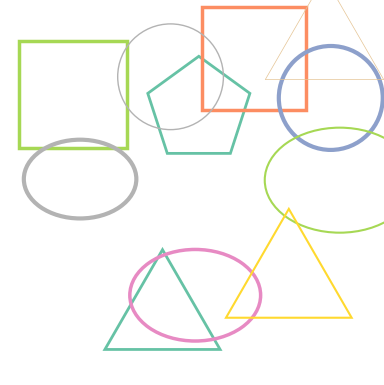[{"shape": "pentagon", "thickness": 2, "radius": 0.7, "center": [0.516, 0.714]}, {"shape": "triangle", "thickness": 2, "radius": 0.86, "center": [0.422, 0.179]}, {"shape": "square", "thickness": 2.5, "radius": 0.67, "center": [0.659, 0.848]}, {"shape": "circle", "thickness": 3, "radius": 0.67, "center": [0.859, 0.746]}, {"shape": "oval", "thickness": 2.5, "radius": 0.85, "center": [0.507, 0.233]}, {"shape": "oval", "thickness": 1.5, "radius": 0.97, "center": [0.883, 0.532]}, {"shape": "square", "thickness": 2.5, "radius": 0.7, "center": [0.19, 0.755]}, {"shape": "triangle", "thickness": 1.5, "radius": 0.94, "center": [0.75, 0.269]}, {"shape": "triangle", "thickness": 0.5, "radius": 0.89, "center": [0.843, 0.882]}, {"shape": "oval", "thickness": 3, "radius": 0.73, "center": [0.208, 0.535]}, {"shape": "circle", "thickness": 1, "radius": 0.69, "center": [0.443, 0.801]}]